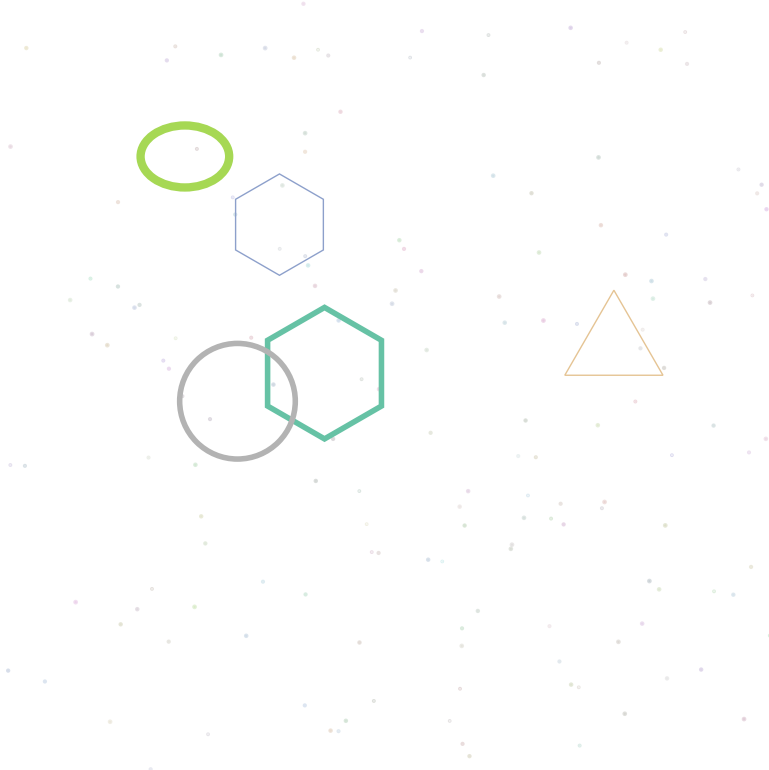[{"shape": "hexagon", "thickness": 2, "radius": 0.43, "center": [0.421, 0.515]}, {"shape": "hexagon", "thickness": 0.5, "radius": 0.33, "center": [0.363, 0.708]}, {"shape": "oval", "thickness": 3, "radius": 0.29, "center": [0.24, 0.797]}, {"shape": "triangle", "thickness": 0.5, "radius": 0.37, "center": [0.797, 0.549]}, {"shape": "circle", "thickness": 2, "radius": 0.38, "center": [0.308, 0.479]}]